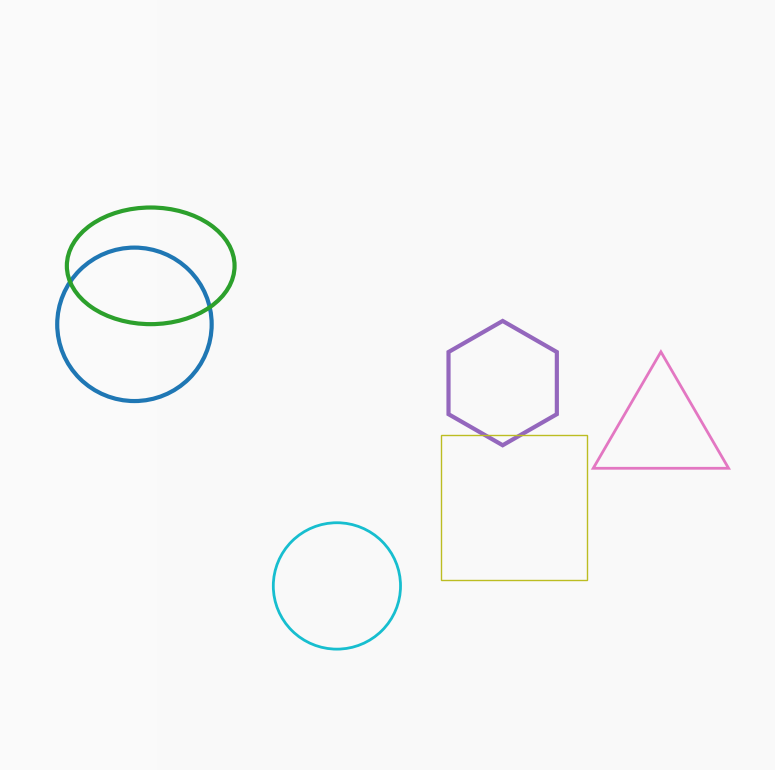[{"shape": "circle", "thickness": 1.5, "radius": 0.5, "center": [0.173, 0.579]}, {"shape": "oval", "thickness": 1.5, "radius": 0.54, "center": [0.194, 0.655]}, {"shape": "hexagon", "thickness": 1.5, "radius": 0.4, "center": [0.649, 0.502]}, {"shape": "triangle", "thickness": 1, "radius": 0.5, "center": [0.853, 0.442]}, {"shape": "square", "thickness": 0.5, "radius": 0.47, "center": [0.663, 0.341]}, {"shape": "circle", "thickness": 1, "radius": 0.41, "center": [0.435, 0.239]}]